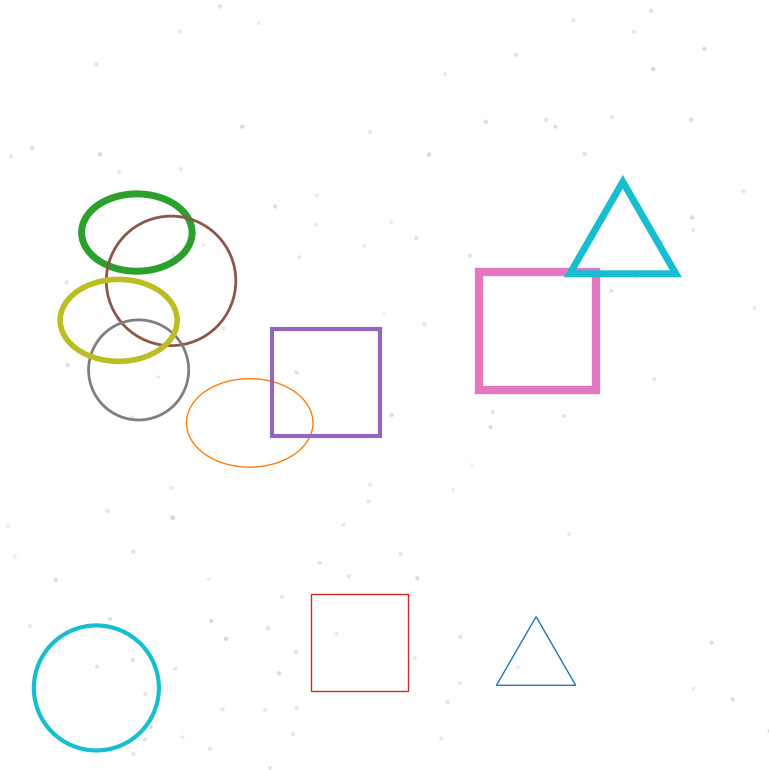[{"shape": "triangle", "thickness": 0.5, "radius": 0.3, "center": [0.696, 0.14]}, {"shape": "oval", "thickness": 0.5, "radius": 0.41, "center": [0.324, 0.451]}, {"shape": "oval", "thickness": 2.5, "radius": 0.36, "center": [0.178, 0.698]}, {"shape": "square", "thickness": 0.5, "radius": 0.31, "center": [0.467, 0.166]}, {"shape": "square", "thickness": 1.5, "radius": 0.35, "center": [0.423, 0.503]}, {"shape": "circle", "thickness": 1, "radius": 0.42, "center": [0.222, 0.635]}, {"shape": "square", "thickness": 3, "radius": 0.38, "center": [0.698, 0.57]}, {"shape": "circle", "thickness": 1, "radius": 0.33, "center": [0.18, 0.52]}, {"shape": "oval", "thickness": 2, "radius": 0.38, "center": [0.154, 0.584]}, {"shape": "circle", "thickness": 1.5, "radius": 0.41, "center": [0.125, 0.107]}, {"shape": "triangle", "thickness": 2.5, "radius": 0.4, "center": [0.809, 0.684]}]